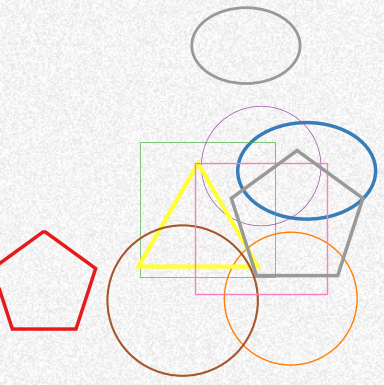[{"shape": "pentagon", "thickness": 2.5, "radius": 0.7, "center": [0.115, 0.259]}, {"shape": "oval", "thickness": 2.5, "radius": 0.9, "center": [0.797, 0.556]}, {"shape": "square", "thickness": 0.5, "radius": 0.87, "center": [0.539, 0.456]}, {"shape": "circle", "thickness": 0.5, "radius": 0.78, "center": [0.678, 0.569]}, {"shape": "circle", "thickness": 1, "radius": 0.86, "center": [0.755, 0.224]}, {"shape": "triangle", "thickness": 3, "radius": 0.89, "center": [0.515, 0.397]}, {"shape": "circle", "thickness": 1.5, "radius": 0.98, "center": [0.474, 0.219]}, {"shape": "square", "thickness": 1, "radius": 0.85, "center": [0.678, 0.406]}, {"shape": "oval", "thickness": 2, "radius": 0.7, "center": [0.639, 0.882]}, {"shape": "pentagon", "thickness": 2.5, "radius": 0.9, "center": [0.772, 0.429]}]